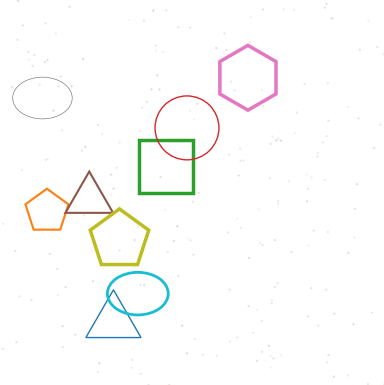[{"shape": "triangle", "thickness": 1, "radius": 0.41, "center": [0.295, 0.165]}, {"shape": "pentagon", "thickness": 1.5, "radius": 0.29, "center": [0.122, 0.451]}, {"shape": "square", "thickness": 2.5, "radius": 0.35, "center": [0.431, 0.567]}, {"shape": "circle", "thickness": 1, "radius": 0.41, "center": [0.486, 0.668]}, {"shape": "triangle", "thickness": 1.5, "radius": 0.36, "center": [0.232, 0.483]}, {"shape": "hexagon", "thickness": 2.5, "radius": 0.42, "center": [0.644, 0.798]}, {"shape": "oval", "thickness": 0.5, "radius": 0.39, "center": [0.11, 0.745]}, {"shape": "pentagon", "thickness": 2.5, "radius": 0.4, "center": [0.31, 0.377]}, {"shape": "oval", "thickness": 2, "radius": 0.4, "center": [0.358, 0.237]}]